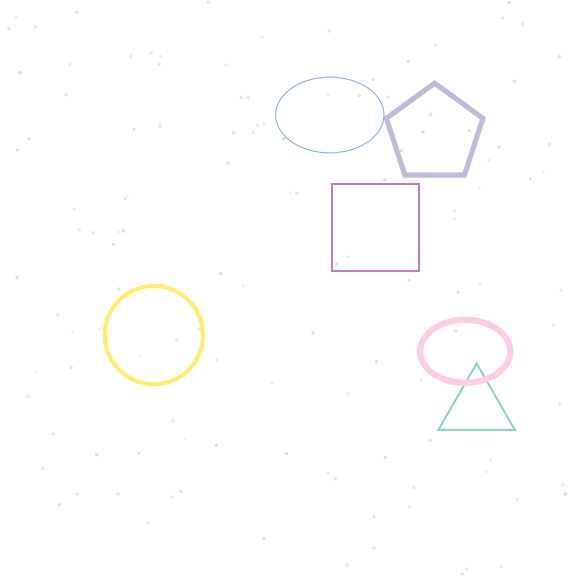[{"shape": "triangle", "thickness": 1, "radius": 0.38, "center": [0.825, 0.293]}, {"shape": "pentagon", "thickness": 2.5, "radius": 0.44, "center": [0.753, 0.767]}, {"shape": "oval", "thickness": 0.5, "radius": 0.47, "center": [0.571, 0.8]}, {"shape": "oval", "thickness": 3, "radius": 0.39, "center": [0.806, 0.391]}, {"shape": "square", "thickness": 1, "radius": 0.38, "center": [0.65, 0.605]}, {"shape": "circle", "thickness": 2, "radius": 0.43, "center": [0.266, 0.419]}]